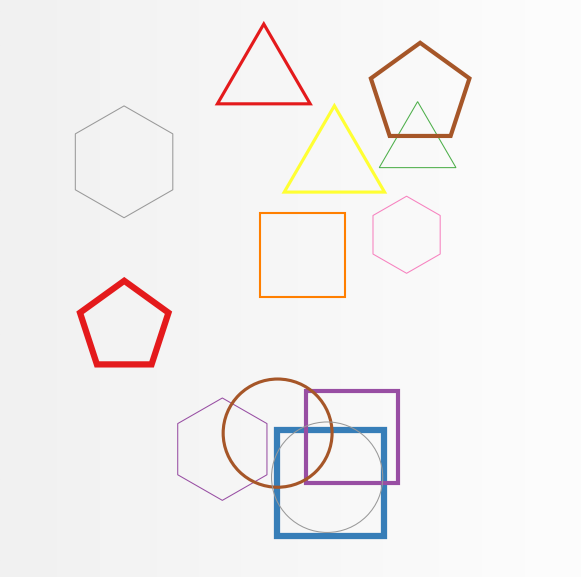[{"shape": "pentagon", "thickness": 3, "radius": 0.4, "center": [0.214, 0.433]}, {"shape": "triangle", "thickness": 1.5, "radius": 0.46, "center": [0.454, 0.865]}, {"shape": "square", "thickness": 3, "radius": 0.46, "center": [0.569, 0.162]}, {"shape": "triangle", "thickness": 0.5, "radius": 0.38, "center": [0.718, 0.747]}, {"shape": "square", "thickness": 2, "radius": 0.4, "center": [0.605, 0.243]}, {"shape": "hexagon", "thickness": 0.5, "radius": 0.44, "center": [0.383, 0.221]}, {"shape": "square", "thickness": 1, "radius": 0.37, "center": [0.521, 0.557]}, {"shape": "triangle", "thickness": 1.5, "radius": 0.5, "center": [0.575, 0.716]}, {"shape": "circle", "thickness": 1.5, "radius": 0.47, "center": [0.478, 0.249]}, {"shape": "pentagon", "thickness": 2, "radius": 0.45, "center": [0.723, 0.836]}, {"shape": "hexagon", "thickness": 0.5, "radius": 0.33, "center": [0.7, 0.593]}, {"shape": "hexagon", "thickness": 0.5, "radius": 0.48, "center": [0.213, 0.719]}, {"shape": "circle", "thickness": 0.5, "radius": 0.48, "center": [0.563, 0.173]}]